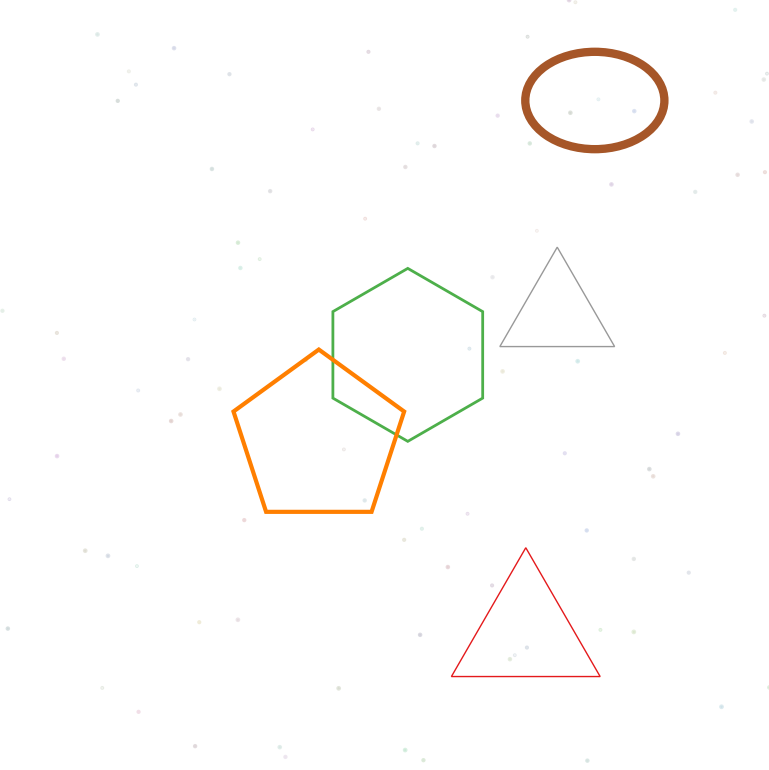[{"shape": "triangle", "thickness": 0.5, "radius": 0.56, "center": [0.683, 0.177]}, {"shape": "hexagon", "thickness": 1, "radius": 0.56, "center": [0.53, 0.539]}, {"shape": "pentagon", "thickness": 1.5, "radius": 0.58, "center": [0.414, 0.43]}, {"shape": "oval", "thickness": 3, "radius": 0.45, "center": [0.773, 0.869]}, {"shape": "triangle", "thickness": 0.5, "radius": 0.43, "center": [0.724, 0.593]}]